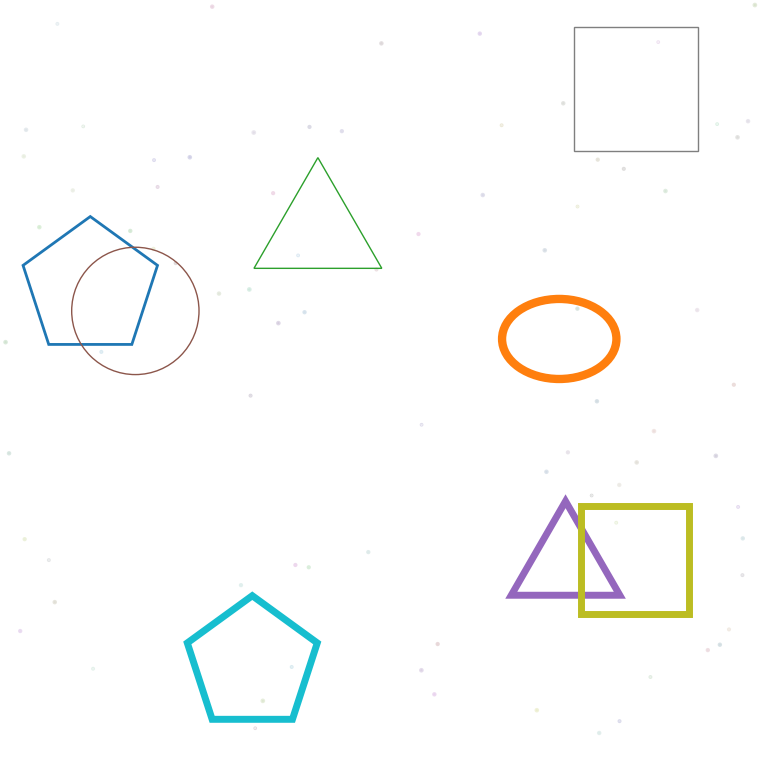[{"shape": "pentagon", "thickness": 1, "radius": 0.46, "center": [0.117, 0.627]}, {"shape": "oval", "thickness": 3, "radius": 0.37, "center": [0.726, 0.56]}, {"shape": "triangle", "thickness": 0.5, "radius": 0.48, "center": [0.413, 0.699]}, {"shape": "triangle", "thickness": 2.5, "radius": 0.41, "center": [0.734, 0.268]}, {"shape": "circle", "thickness": 0.5, "radius": 0.41, "center": [0.176, 0.596]}, {"shape": "square", "thickness": 0.5, "radius": 0.4, "center": [0.826, 0.884]}, {"shape": "square", "thickness": 2.5, "radius": 0.35, "center": [0.825, 0.272]}, {"shape": "pentagon", "thickness": 2.5, "radius": 0.44, "center": [0.328, 0.138]}]